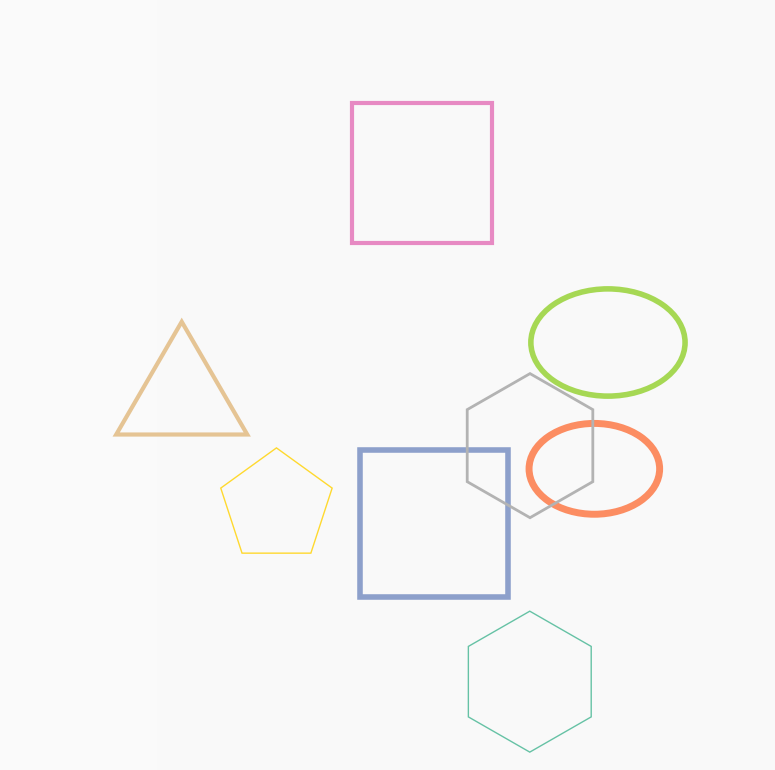[{"shape": "hexagon", "thickness": 0.5, "radius": 0.46, "center": [0.684, 0.115]}, {"shape": "oval", "thickness": 2.5, "radius": 0.42, "center": [0.767, 0.391]}, {"shape": "square", "thickness": 2, "radius": 0.48, "center": [0.56, 0.32]}, {"shape": "square", "thickness": 1.5, "radius": 0.45, "center": [0.544, 0.776]}, {"shape": "oval", "thickness": 2, "radius": 0.5, "center": [0.784, 0.555]}, {"shape": "pentagon", "thickness": 0.5, "radius": 0.38, "center": [0.357, 0.343]}, {"shape": "triangle", "thickness": 1.5, "radius": 0.49, "center": [0.234, 0.485]}, {"shape": "hexagon", "thickness": 1, "radius": 0.47, "center": [0.684, 0.421]}]